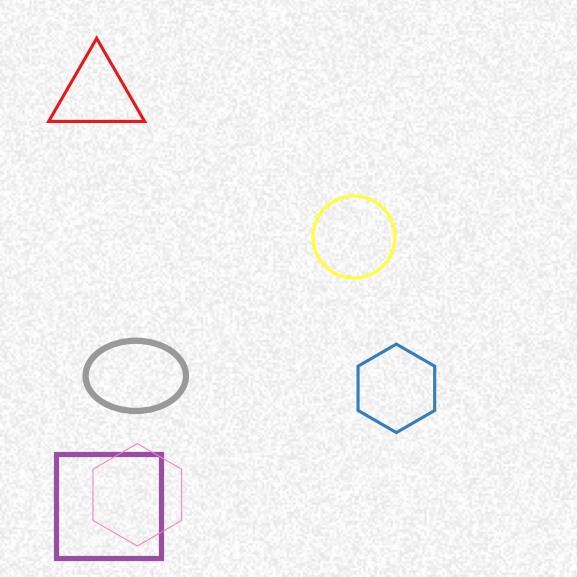[{"shape": "triangle", "thickness": 1.5, "radius": 0.48, "center": [0.167, 0.837]}, {"shape": "hexagon", "thickness": 1.5, "radius": 0.38, "center": [0.686, 0.327]}, {"shape": "square", "thickness": 2.5, "radius": 0.45, "center": [0.188, 0.123]}, {"shape": "circle", "thickness": 1.5, "radius": 0.35, "center": [0.613, 0.589]}, {"shape": "hexagon", "thickness": 0.5, "radius": 0.44, "center": [0.238, 0.142]}, {"shape": "oval", "thickness": 3, "radius": 0.43, "center": [0.235, 0.348]}]